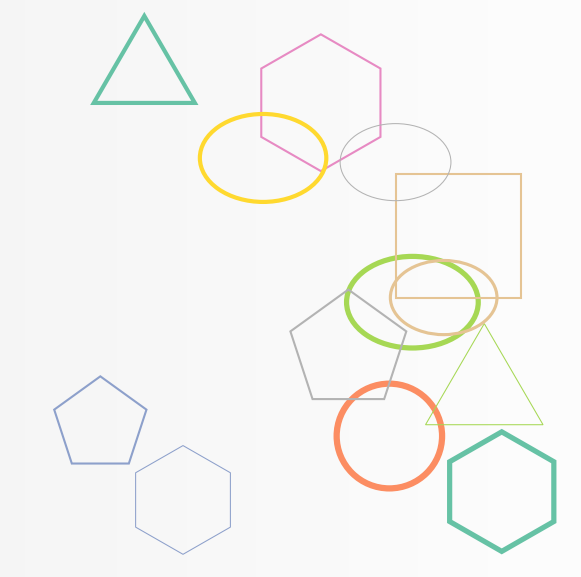[{"shape": "triangle", "thickness": 2, "radius": 0.5, "center": [0.248, 0.871]}, {"shape": "hexagon", "thickness": 2.5, "radius": 0.52, "center": [0.863, 0.148]}, {"shape": "circle", "thickness": 3, "radius": 0.45, "center": [0.67, 0.244]}, {"shape": "pentagon", "thickness": 1, "radius": 0.42, "center": [0.173, 0.264]}, {"shape": "hexagon", "thickness": 0.5, "radius": 0.47, "center": [0.315, 0.133]}, {"shape": "hexagon", "thickness": 1, "radius": 0.59, "center": [0.552, 0.821]}, {"shape": "oval", "thickness": 2.5, "radius": 0.57, "center": [0.71, 0.476]}, {"shape": "triangle", "thickness": 0.5, "radius": 0.58, "center": [0.833, 0.322]}, {"shape": "oval", "thickness": 2, "radius": 0.54, "center": [0.453, 0.726]}, {"shape": "oval", "thickness": 1.5, "radius": 0.46, "center": [0.763, 0.484]}, {"shape": "square", "thickness": 1, "radius": 0.54, "center": [0.789, 0.591]}, {"shape": "pentagon", "thickness": 1, "radius": 0.52, "center": [0.599, 0.393]}, {"shape": "oval", "thickness": 0.5, "radius": 0.48, "center": [0.68, 0.718]}]